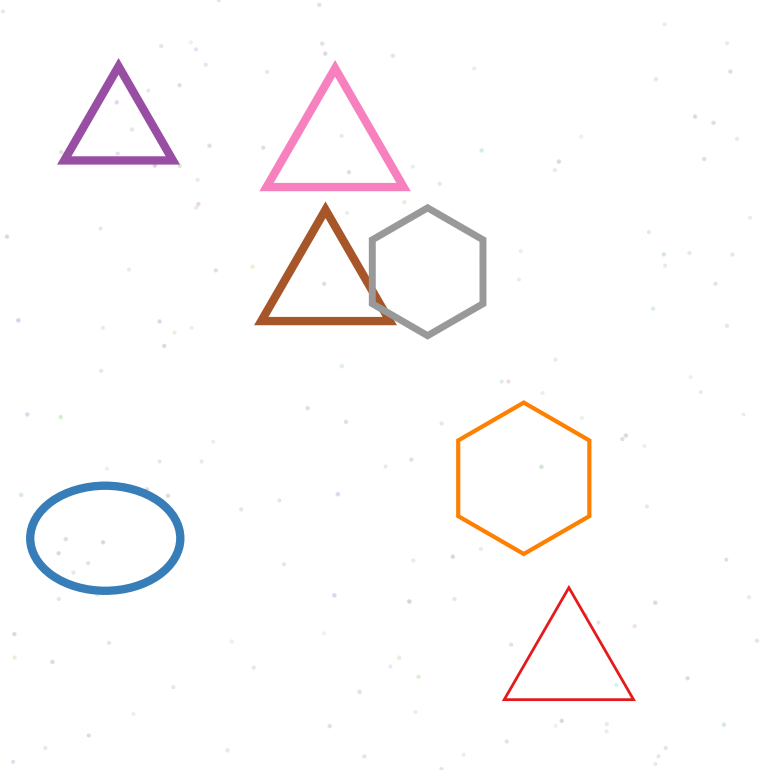[{"shape": "triangle", "thickness": 1, "radius": 0.48, "center": [0.739, 0.14]}, {"shape": "oval", "thickness": 3, "radius": 0.49, "center": [0.137, 0.301]}, {"shape": "triangle", "thickness": 3, "radius": 0.41, "center": [0.154, 0.832]}, {"shape": "hexagon", "thickness": 1.5, "radius": 0.49, "center": [0.68, 0.379]}, {"shape": "triangle", "thickness": 3, "radius": 0.48, "center": [0.423, 0.631]}, {"shape": "triangle", "thickness": 3, "radius": 0.51, "center": [0.435, 0.808]}, {"shape": "hexagon", "thickness": 2.5, "radius": 0.41, "center": [0.555, 0.647]}]